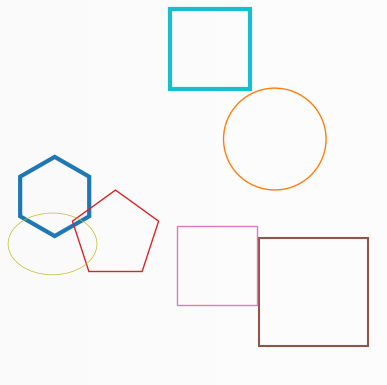[{"shape": "hexagon", "thickness": 3, "radius": 0.51, "center": [0.141, 0.49]}, {"shape": "circle", "thickness": 1, "radius": 0.66, "center": [0.709, 0.639]}, {"shape": "pentagon", "thickness": 1, "radius": 0.58, "center": [0.298, 0.389]}, {"shape": "square", "thickness": 1.5, "radius": 0.7, "center": [0.81, 0.242]}, {"shape": "square", "thickness": 1, "radius": 0.52, "center": [0.561, 0.31]}, {"shape": "oval", "thickness": 0.5, "radius": 0.57, "center": [0.136, 0.366]}, {"shape": "square", "thickness": 3, "radius": 0.52, "center": [0.541, 0.872]}]